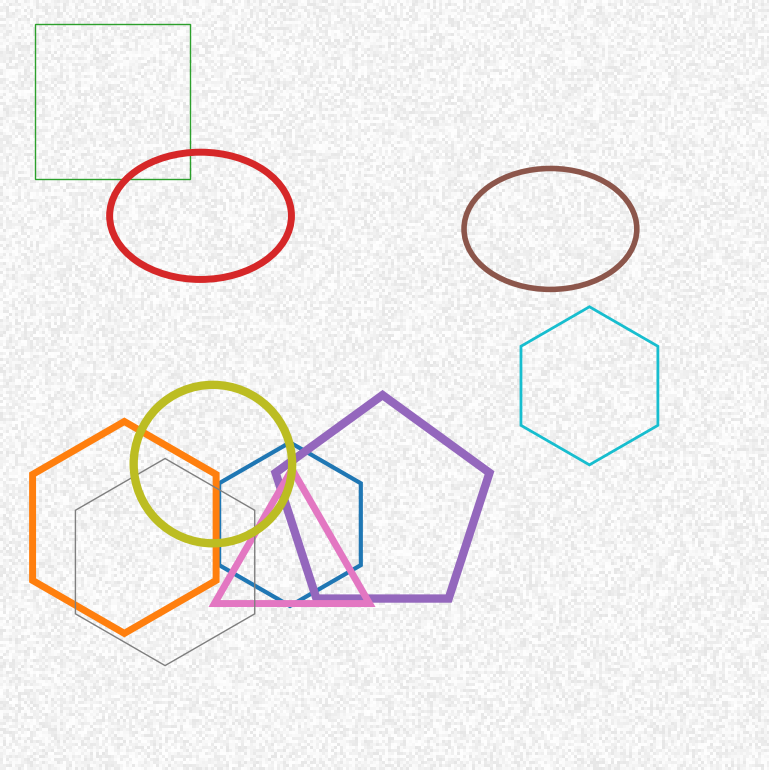[{"shape": "hexagon", "thickness": 1.5, "radius": 0.53, "center": [0.377, 0.319]}, {"shape": "hexagon", "thickness": 2.5, "radius": 0.69, "center": [0.161, 0.315]}, {"shape": "square", "thickness": 0.5, "radius": 0.5, "center": [0.146, 0.868]}, {"shape": "oval", "thickness": 2.5, "radius": 0.59, "center": [0.26, 0.72]}, {"shape": "pentagon", "thickness": 3, "radius": 0.73, "center": [0.497, 0.341]}, {"shape": "oval", "thickness": 2, "radius": 0.56, "center": [0.715, 0.703]}, {"shape": "triangle", "thickness": 2.5, "radius": 0.58, "center": [0.379, 0.274]}, {"shape": "hexagon", "thickness": 0.5, "radius": 0.67, "center": [0.214, 0.27]}, {"shape": "circle", "thickness": 3, "radius": 0.51, "center": [0.277, 0.397]}, {"shape": "hexagon", "thickness": 1, "radius": 0.51, "center": [0.765, 0.499]}]